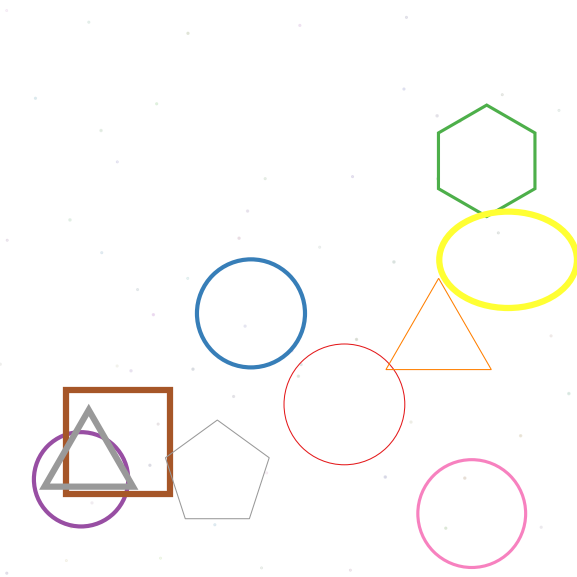[{"shape": "circle", "thickness": 0.5, "radius": 0.52, "center": [0.596, 0.299]}, {"shape": "circle", "thickness": 2, "radius": 0.47, "center": [0.435, 0.456]}, {"shape": "hexagon", "thickness": 1.5, "radius": 0.48, "center": [0.843, 0.721]}, {"shape": "circle", "thickness": 2, "radius": 0.41, "center": [0.14, 0.169]}, {"shape": "triangle", "thickness": 0.5, "radius": 0.53, "center": [0.76, 0.412]}, {"shape": "oval", "thickness": 3, "radius": 0.6, "center": [0.88, 0.549]}, {"shape": "square", "thickness": 3, "radius": 0.45, "center": [0.204, 0.233]}, {"shape": "circle", "thickness": 1.5, "radius": 0.47, "center": [0.817, 0.11]}, {"shape": "triangle", "thickness": 3, "radius": 0.44, "center": [0.154, 0.201]}, {"shape": "pentagon", "thickness": 0.5, "radius": 0.47, "center": [0.376, 0.177]}]